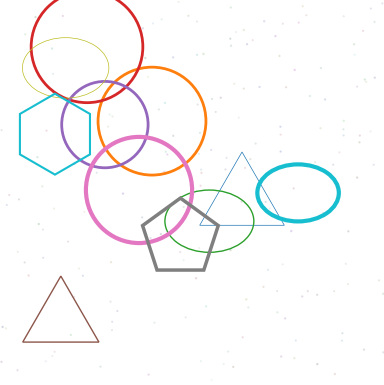[{"shape": "triangle", "thickness": 0.5, "radius": 0.63, "center": [0.629, 0.478]}, {"shape": "circle", "thickness": 2, "radius": 0.7, "center": [0.395, 0.685]}, {"shape": "oval", "thickness": 1, "radius": 0.58, "center": [0.544, 0.425]}, {"shape": "circle", "thickness": 2, "radius": 0.73, "center": [0.226, 0.878]}, {"shape": "circle", "thickness": 2, "radius": 0.56, "center": [0.272, 0.676]}, {"shape": "triangle", "thickness": 1, "radius": 0.57, "center": [0.158, 0.169]}, {"shape": "circle", "thickness": 3, "radius": 0.69, "center": [0.361, 0.507]}, {"shape": "pentagon", "thickness": 2.5, "radius": 0.52, "center": [0.469, 0.382]}, {"shape": "oval", "thickness": 0.5, "radius": 0.56, "center": [0.17, 0.824]}, {"shape": "oval", "thickness": 3, "radius": 0.53, "center": [0.774, 0.499]}, {"shape": "hexagon", "thickness": 1.5, "radius": 0.53, "center": [0.143, 0.652]}]